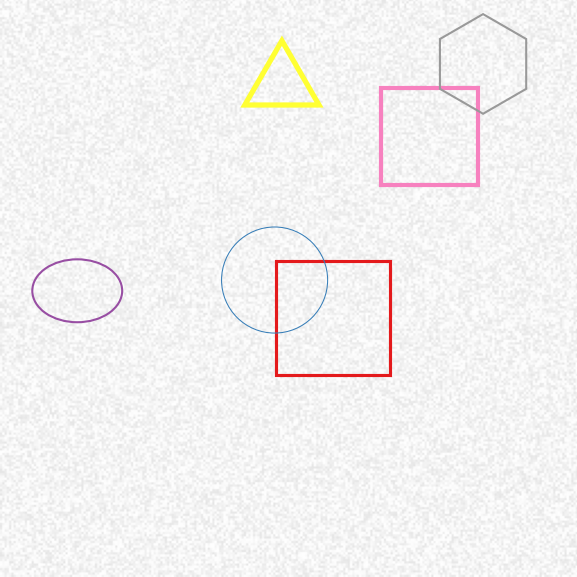[{"shape": "square", "thickness": 1.5, "radius": 0.49, "center": [0.576, 0.448]}, {"shape": "circle", "thickness": 0.5, "radius": 0.46, "center": [0.475, 0.514]}, {"shape": "oval", "thickness": 1, "radius": 0.39, "center": [0.134, 0.496]}, {"shape": "triangle", "thickness": 2.5, "radius": 0.37, "center": [0.488, 0.854]}, {"shape": "square", "thickness": 2, "radius": 0.42, "center": [0.744, 0.763]}, {"shape": "hexagon", "thickness": 1, "radius": 0.43, "center": [0.836, 0.888]}]